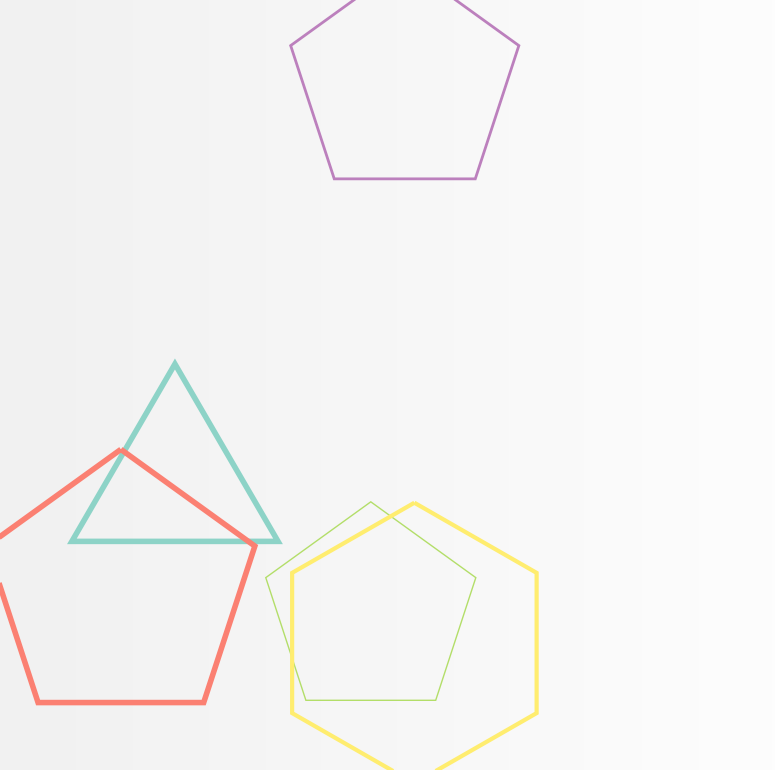[{"shape": "triangle", "thickness": 2, "radius": 0.77, "center": [0.226, 0.374]}, {"shape": "pentagon", "thickness": 2, "radius": 0.91, "center": [0.156, 0.235]}, {"shape": "pentagon", "thickness": 0.5, "radius": 0.71, "center": [0.478, 0.206]}, {"shape": "pentagon", "thickness": 1, "radius": 0.77, "center": [0.522, 0.893]}, {"shape": "hexagon", "thickness": 1.5, "radius": 0.91, "center": [0.535, 0.165]}]